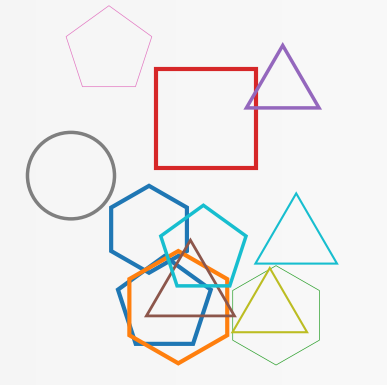[{"shape": "hexagon", "thickness": 3, "radius": 0.56, "center": [0.385, 0.404]}, {"shape": "pentagon", "thickness": 3, "radius": 0.63, "center": [0.424, 0.209]}, {"shape": "hexagon", "thickness": 3, "radius": 0.73, "center": [0.46, 0.202]}, {"shape": "hexagon", "thickness": 0.5, "radius": 0.65, "center": [0.712, 0.181]}, {"shape": "square", "thickness": 3, "radius": 0.65, "center": [0.531, 0.693]}, {"shape": "triangle", "thickness": 2.5, "radius": 0.54, "center": [0.73, 0.774]}, {"shape": "triangle", "thickness": 2, "radius": 0.66, "center": [0.491, 0.245]}, {"shape": "pentagon", "thickness": 0.5, "radius": 0.58, "center": [0.281, 0.869]}, {"shape": "circle", "thickness": 2.5, "radius": 0.56, "center": [0.183, 0.544]}, {"shape": "triangle", "thickness": 1.5, "radius": 0.56, "center": [0.696, 0.193]}, {"shape": "pentagon", "thickness": 2.5, "radius": 0.58, "center": [0.525, 0.351]}, {"shape": "triangle", "thickness": 1.5, "radius": 0.61, "center": [0.764, 0.376]}]